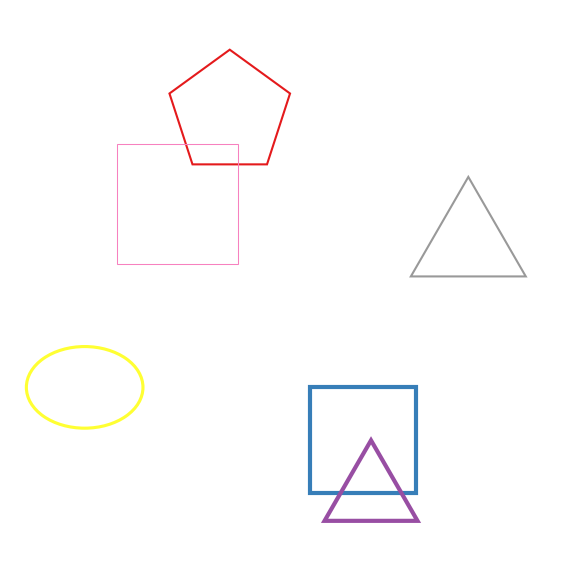[{"shape": "pentagon", "thickness": 1, "radius": 0.55, "center": [0.398, 0.803]}, {"shape": "square", "thickness": 2, "radius": 0.46, "center": [0.628, 0.236]}, {"shape": "triangle", "thickness": 2, "radius": 0.46, "center": [0.642, 0.144]}, {"shape": "oval", "thickness": 1.5, "radius": 0.5, "center": [0.147, 0.328]}, {"shape": "square", "thickness": 0.5, "radius": 0.52, "center": [0.307, 0.646]}, {"shape": "triangle", "thickness": 1, "radius": 0.57, "center": [0.811, 0.578]}]